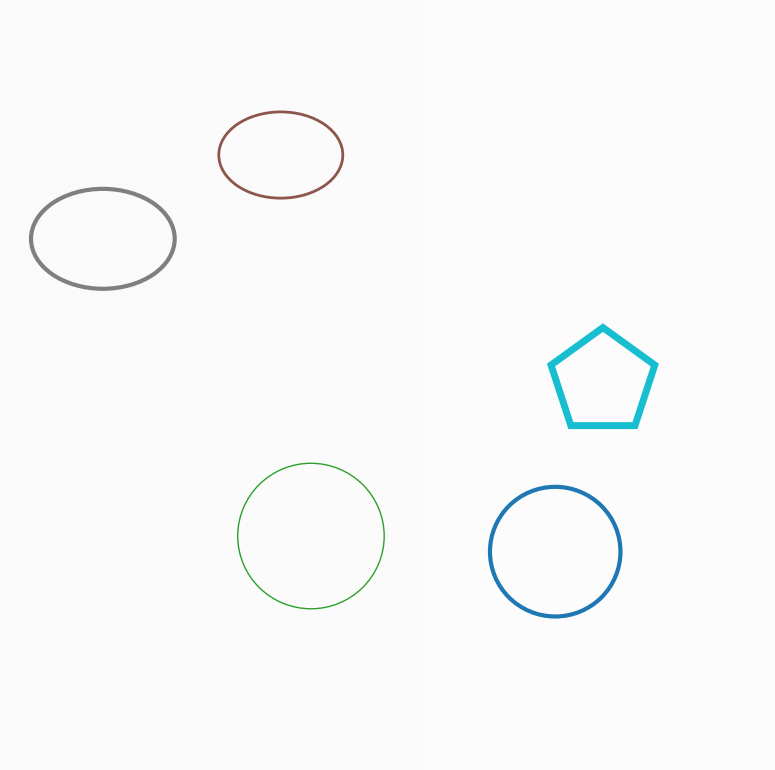[{"shape": "circle", "thickness": 1.5, "radius": 0.42, "center": [0.716, 0.284]}, {"shape": "circle", "thickness": 0.5, "radius": 0.47, "center": [0.401, 0.304]}, {"shape": "oval", "thickness": 1, "radius": 0.4, "center": [0.362, 0.799]}, {"shape": "oval", "thickness": 1.5, "radius": 0.46, "center": [0.133, 0.69]}, {"shape": "pentagon", "thickness": 2.5, "radius": 0.35, "center": [0.778, 0.504]}]